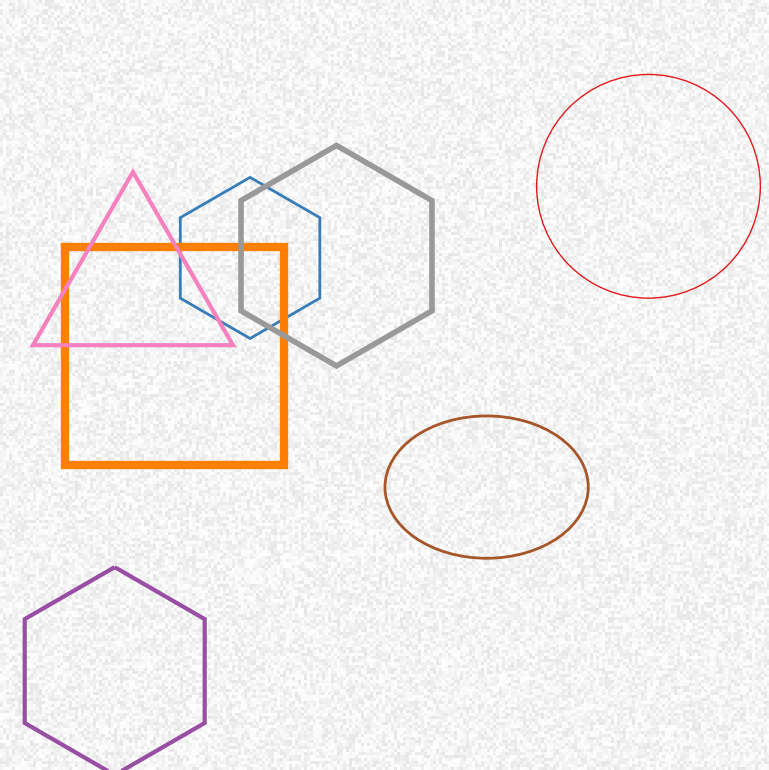[{"shape": "circle", "thickness": 0.5, "radius": 0.73, "center": [0.842, 0.758]}, {"shape": "hexagon", "thickness": 1, "radius": 0.52, "center": [0.325, 0.665]}, {"shape": "hexagon", "thickness": 1.5, "radius": 0.67, "center": [0.149, 0.129]}, {"shape": "square", "thickness": 3, "radius": 0.71, "center": [0.227, 0.538]}, {"shape": "oval", "thickness": 1, "radius": 0.66, "center": [0.632, 0.367]}, {"shape": "triangle", "thickness": 1.5, "radius": 0.75, "center": [0.173, 0.627]}, {"shape": "hexagon", "thickness": 2, "radius": 0.72, "center": [0.437, 0.668]}]